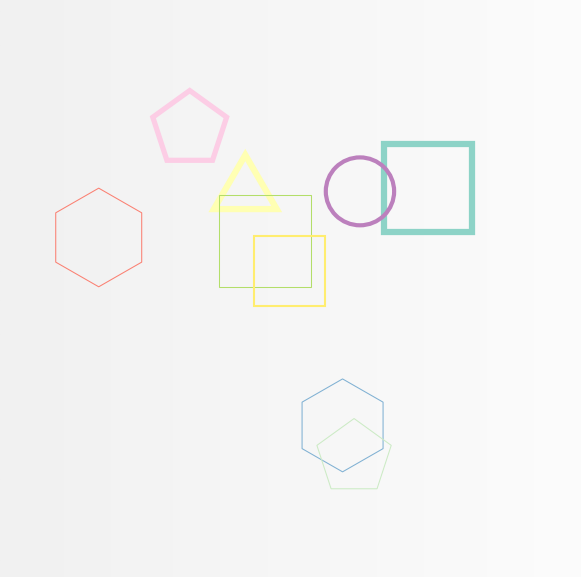[{"shape": "square", "thickness": 3, "radius": 0.38, "center": [0.736, 0.674]}, {"shape": "triangle", "thickness": 3, "radius": 0.31, "center": [0.422, 0.668]}, {"shape": "hexagon", "thickness": 0.5, "radius": 0.43, "center": [0.17, 0.588]}, {"shape": "hexagon", "thickness": 0.5, "radius": 0.4, "center": [0.589, 0.263]}, {"shape": "square", "thickness": 0.5, "radius": 0.4, "center": [0.456, 0.581]}, {"shape": "pentagon", "thickness": 2.5, "radius": 0.33, "center": [0.326, 0.776]}, {"shape": "circle", "thickness": 2, "radius": 0.29, "center": [0.619, 0.668]}, {"shape": "pentagon", "thickness": 0.5, "radius": 0.34, "center": [0.609, 0.207]}, {"shape": "square", "thickness": 1, "radius": 0.3, "center": [0.498, 0.53]}]